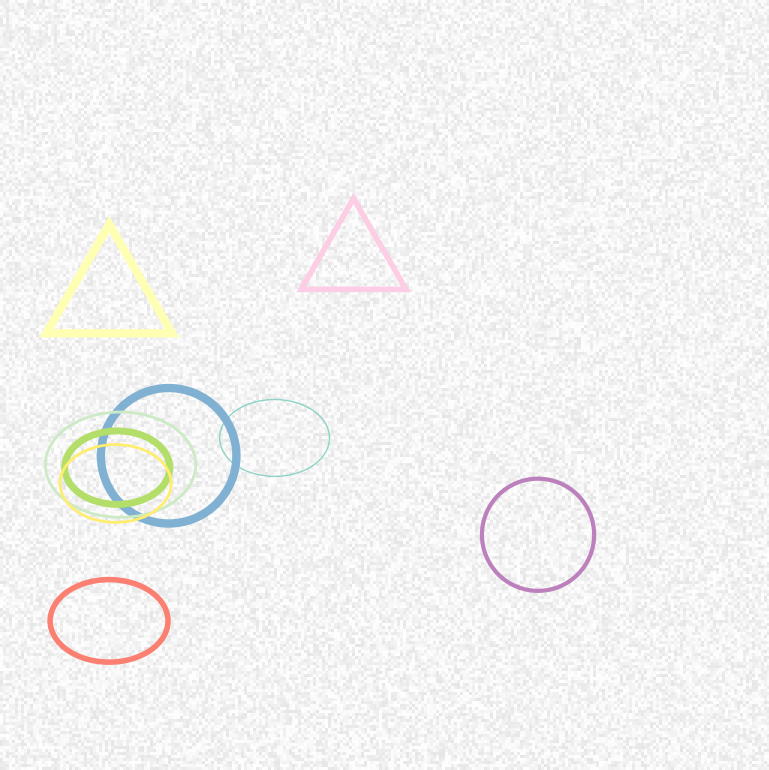[{"shape": "oval", "thickness": 0.5, "radius": 0.36, "center": [0.357, 0.431]}, {"shape": "triangle", "thickness": 3, "radius": 0.47, "center": [0.142, 0.614]}, {"shape": "oval", "thickness": 2, "radius": 0.38, "center": [0.142, 0.194]}, {"shape": "circle", "thickness": 3, "radius": 0.44, "center": [0.219, 0.408]}, {"shape": "oval", "thickness": 2.5, "radius": 0.34, "center": [0.152, 0.393]}, {"shape": "triangle", "thickness": 2, "radius": 0.39, "center": [0.459, 0.664]}, {"shape": "circle", "thickness": 1.5, "radius": 0.36, "center": [0.699, 0.305]}, {"shape": "oval", "thickness": 1, "radius": 0.49, "center": [0.157, 0.397]}, {"shape": "oval", "thickness": 1, "radius": 0.36, "center": [0.15, 0.372]}]